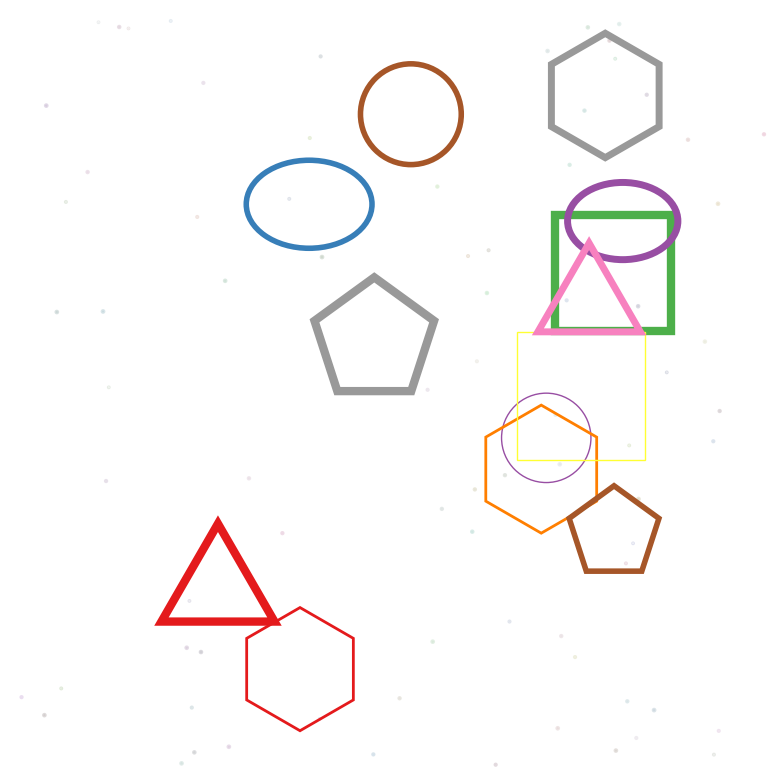[{"shape": "triangle", "thickness": 3, "radius": 0.42, "center": [0.283, 0.235]}, {"shape": "hexagon", "thickness": 1, "radius": 0.4, "center": [0.39, 0.131]}, {"shape": "oval", "thickness": 2, "radius": 0.41, "center": [0.401, 0.735]}, {"shape": "square", "thickness": 3, "radius": 0.38, "center": [0.796, 0.646]}, {"shape": "circle", "thickness": 0.5, "radius": 0.29, "center": [0.709, 0.431]}, {"shape": "oval", "thickness": 2.5, "radius": 0.36, "center": [0.809, 0.713]}, {"shape": "hexagon", "thickness": 1, "radius": 0.42, "center": [0.703, 0.391]}, {"shape": "square", "thickness": 0.5, "radius": 0.42, "center": [0.755, 0.485]}, {"shape": "circle", "thickness": 2, "radius": 0.33, "center": [0.534, 0.852]}, {"shape": "pentagon", "thickness": 2, "radius": 0.31, "center": [0.797, 0.308]}, {"shape": "triangle", "thickness": 2.5, "radius": 0.38, "center": [0.765, 0.607]}, {"shape": "hexagon", "thickness": 2.5, "radius": 0.4, "center": [0.786, 0.876]}, {"shape": "pentagon", "thickness": 3, "radius": 0.41, "center": [0.486, 0.558]}]